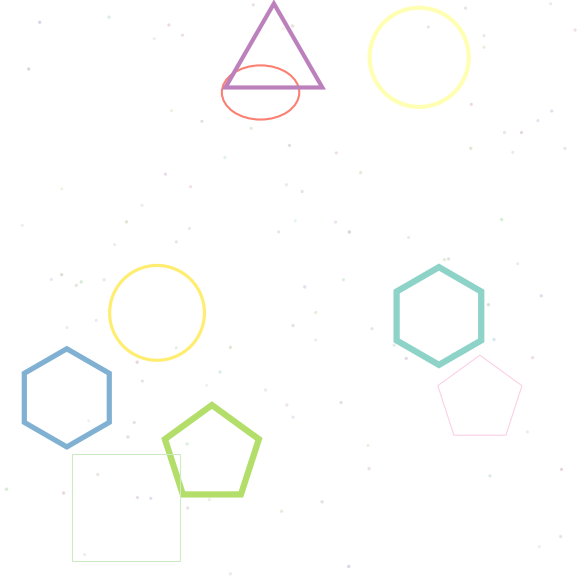[{"shape": "hexagon", "thickness": 3, "radius": 0.42, "center": [0.76, 0.452]}, {"shape": "circle", "thickness": 2, "radius": 0.43, "center": [0.726, 0.9]}, {"shape": "oval", "thickness": 1, "radius": 0.34, "center": [0.451, 0.839]}, {"shape": "hexagon", "thickness": 2.5, "radius": 0.42, "center": [0.116, 0.31]}, {"shape": "pentagon", "thickness": 3, "radius": 0.43, "center": [0.367, 0.212]}, {"shape": "pentagon", "thickness": 0.5, "radius": 0.38, "center": [0.831, 0.308]}, {"shape": "triangle", "thickness": 2, "radius": 0.48, "center": [0.474, 0.896]}, {"shape": "square", "thickness": 0.5, "radius": 0.47, "center": [0.218, 0.121]}, {"shape": "circle", "thickness": 1.5, "radius": 0.41, "center": [0.272, 0.457]}]